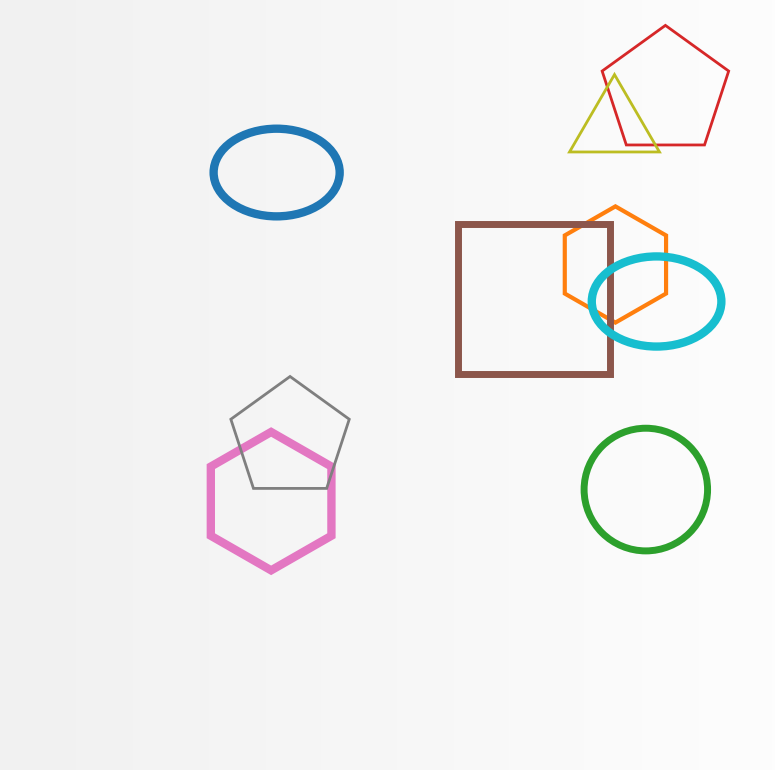[{"shape": "oval", "thickness": 3, "radius": 0.41, "center": [0.357, 0.776]}, {"shape": "hexagon", "thickness": 1.5, "radius": 0.38, "center": [0.794, 0.657]}, {"shape": "circle", "thickness": 2.5, "radius": 0.4, "center": [0.833, 0.364]}, {"shape": "pentagon", "thickness": 1, "radius": 0.43, "center": [0.859, 0.881]}, {"shape": "square", "thickness": 2.5, "radius": 0.49, "center": [0.689, 0.612]}, {"shape": "hexagon", "thickness": 3, "radius": 0.45, "center": [0.35, 0.349]}, {"shape": "pentagon", "thickness": 1, "radius": 0.4, "center": [0.374, 0.431]}, {"shape": "triangle", "thickness": 1, "radius": 0.34, "center": [0.793, 0.836]}, {"shape": "oval", "thickness": 3, "radius": 0.42, "center": [0.847, 0.608]}]